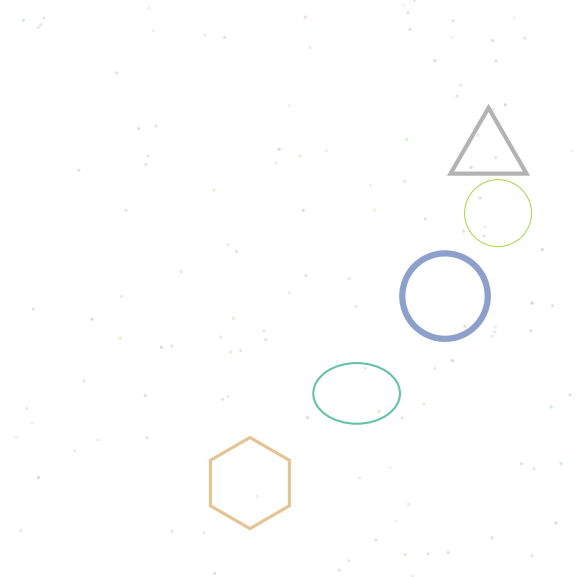[{"shape": "oval", "thickness": 1, "radius": 0.38, "center": [0.618, 0.318]}, {"shape": "circle", "thickness": 3, "radius": 0.37, "center": [0.771, 0.486]}, {"shape": "circle", "thickness": 0.5, "radius": 0.29, "center": [0.862, 0.63]}, {"shape": "hexagon", "thickness": 1.5, "radius": 0.39, "center": [0.433, 0.163]}, {"shape": "triangle", "thickness": 2, "radius": 0.38, "center": [0.846, 0.736]}]